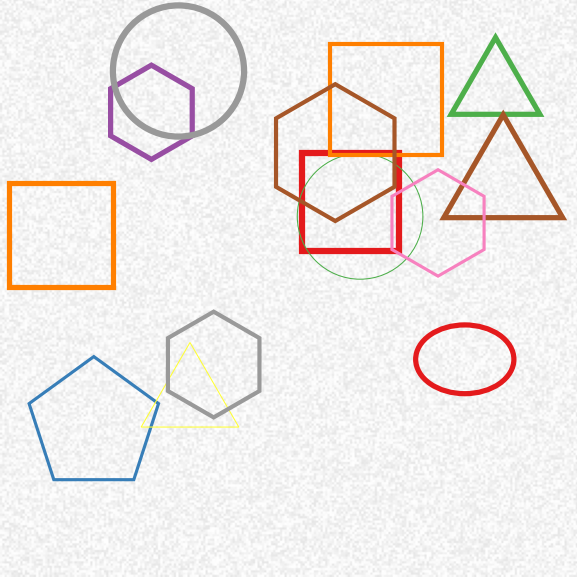[{"shape": "oval", "thickness": 2.5, "radius": 0.43, "center": [0.805, 0.377]}, {"shape": "square", "thickness": 3, "radius": 0.42, "center": [0.607, 0.649]}, {"shape": "pentagon", "thickness": 1.5, "radius": 0.59, "center": [0.162, 0.264]}, {"shape": "circle", "thickness": 0.5, "radius": 0.54, "center": [0.624, 0.624]}, {"shape": "triangle", "thickness": 2.5, "radius": 0.44, "center": [0.858, 0.846]}, {"shape": "hexagon", "thickness": 2.5, "radius": 0.41, "center": [0.262, 0.805]}, {"shape": "square", "thickness": 2.5, "radius": 0.45, "center": [0.106, 0.593]}, {"shape": "square", "thickness": 2, "radius": 0.48, "center": [0.668, 0.827]}, {"shape": "triangle", "thickness": 0.5, "radius": 0.49, "center": [0.329, 0.308]}, {"shape": "triangle", "thickness": 2.5, "radius": 0.59, "center": [0.871, 0.682]}, {"shape": "hexagon", "thickness": 2, "radius": 0.59, "center": [0.581, 0.735]}, {"shape": "hexagon", "thickness": 1.5, "radius": 0.46, "center": [0.758, 0.613]}, {"shape": "circle", "thickness": 3, "radius": 0.57, "center": [0.309, 0.876]}, {"shape": "hexagon", "thickness": 2, "radius": 0.46, "center": [0.37, 0.368]}]